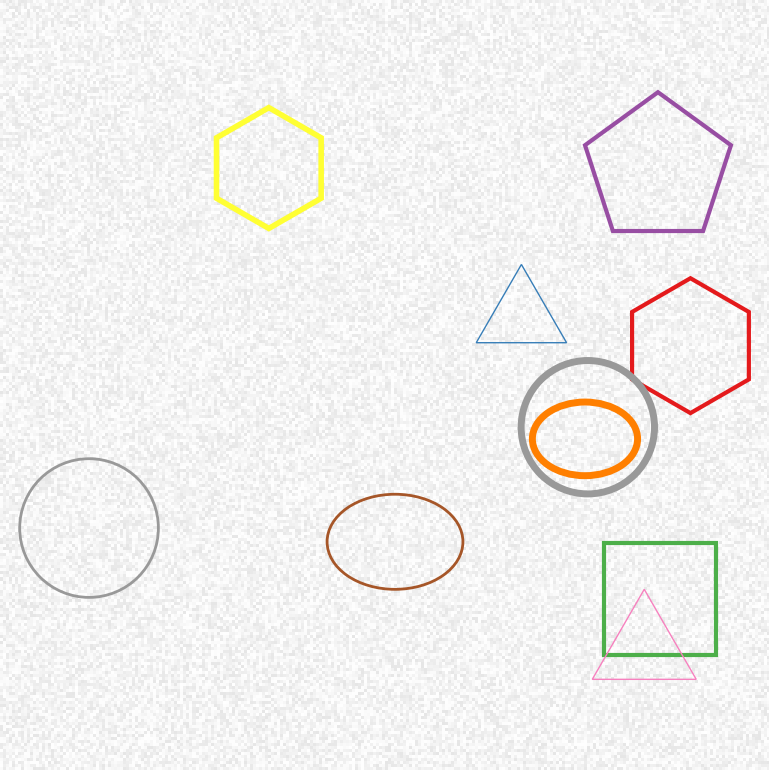[{"shape": "hexagon", "thickness": 1.5, "radius": 0.44, "center": [0.897, 0.551]}, {"shape": "triangle", "thickness": 0.5, "radius": 0.34, "center": [0.677, 0.589]}, {"shape": "square", "thickness": 1.5, "radius": 0.36, "center": [0.857, 0.222]}, {"shape": "pentagon", "thickness": 1.5, "radius": 0.5, "center": [0.855, 0.781]}, {"shape": "oval", "thickness": 2.5, "radius": 0.34, "center": [0.76, 0.43]}, {"shape": "hexagon", "thickness": 2, "radius": 0.39, "center": [0.349, 0.782]}, {"shape": "oval", "thickness": 1, "radius": 0.44, "center": [0.513, 0.296]}, {"shape": "triangle", "thickness": 0.5, "radius": 0.39, "center": [0.837, 0.157]}, {"shape": "circle", "thickness": 2.5, "radius": 0.43, "center": [0.763, 0.445]}, {"shape": "circle", "thickness": 1, "radius": 0.45, "center": [0.116, 0.314]}]